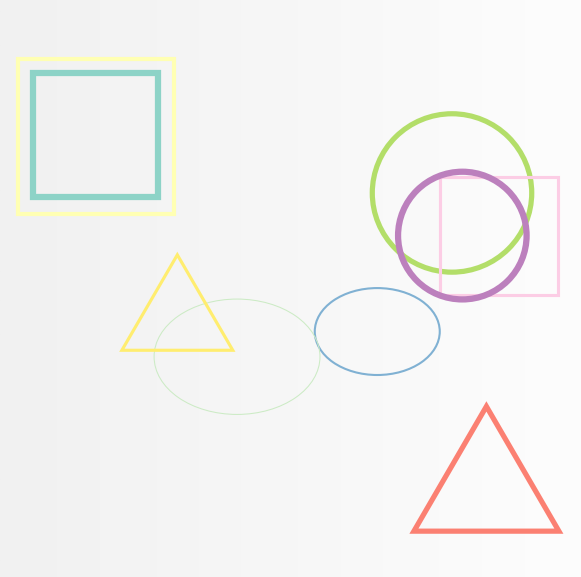[{"shape": "square", "thickness": 3, "radius": 0.54, "center": [0.165, 0.765]}, {"shape": "square", "thickness": 2, "radius": 0.67, "center": [0.164, 0.763]}, {"shape": "triangle", "thickness": 2.5, "radius": 0.72, "center": [0.837, 0.151]}, {"shape": "oval", "thickness": 1, "radius": 0.54, "center": [0.649, 0.425]}, {"shape": "circle", "thickness": 2.5, "radius": 0.69, "center": [0.778, 0.665]}, {"shape": "square", "thickness": 1.5, "radius": 0.51, "center": [0.859, 0.591]}, {"shape": "circle", "thickness": 3, "radius": 0.55, "center": [0.795, 0.591]}, {"shape": "oval", "thickness": 0.5, "radius": 0.71, "center": [0.408, 0.381]}, {"shape": "triangle", "thickness": 1.5, "radius": 0.55, "center": [0.305, 0.448]}]